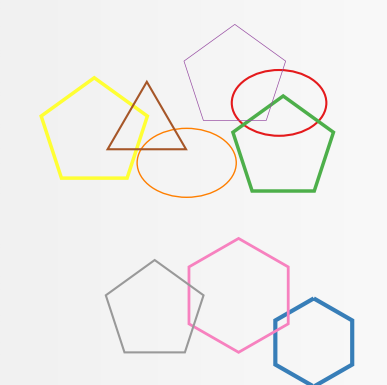[{"shape": "oval", "thickness": 1.5, "radius": 0.61, "center": [0.72, 0.733]}, {"shape": "hexagon", "thickness": 3, "radius": 0.57, "center": [0.81, 0.11]}, {"shape": "pentagon", "thickness": 2.5, "radius": 0.68, "center": [0.731, 0.614]}, {"shape": "pentagon", "thickness": 0.5, "radius": 0.69, "center": [0.606, 0.799]}, {"shape": "oval", "thickness": 1, "radius": 0.64, "center": [0.482, 0.577]}, {"shape": "pentagon", "thickness": 2.5, "radius": 0.72, "center": [0.243, 0.654]}, {"shape": "triangle", "thickness": 1.5, "radius": 0.58, "center": [0.379, 0.671]}, {"shape": "hexagon", "thickness": 2, "radius": 0.74, "center": [0.616, 0.233]}, {"shape": "pentagon", "thickness": 1.5, "radius": 0.66, "center": [0.399, 0.192]}]